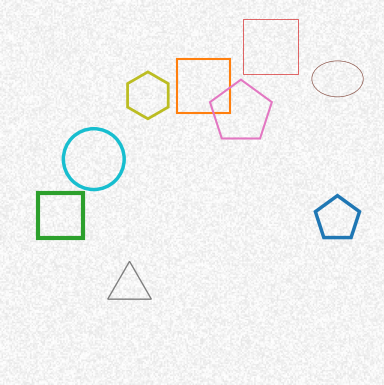[{"shape": "pentagon", "thickness": 2.5, "radius": 0.3, "center": [0.876, 0.432]}, {"shape": "square", "thickness": 1.5, "radius": 0.35, "center": [0.528, 0.777]}, {"shape": "square", "thickness": 3, "radius": 0.29, "center": [0.156, 0.441]}, {"shape": "square", "thickness": 0.5, "radius": 0.36, "center": [0.703, 0.878]}, {"shape": "oval", "thickness": 0.5, "radius": 0.33, "center": [0.877, 0.795]}, {"shape": "pentagon", "thickness": 1.5, "radius": 0.42, "center": [0.626, 0.709]}, {"shape": "triangle", "thickness": 1, "radius": 0.33, "center": [0.336, 0.256]}, {"shape": "hexagon", "thickness": 2, "radius": 0.3, "center": [0.384, 0.752]}, {"shape": "circle", "thickness": 2.5, "radius": 0.39, "center": [0.244, 0.587]}]